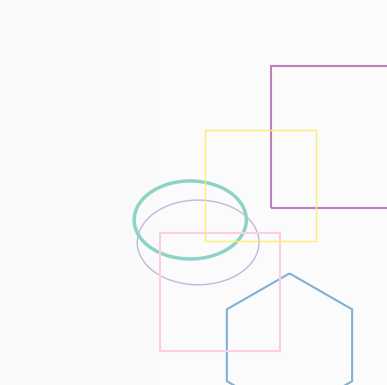[{"shape": "oval", "thickness": 2.5, "radius": 0.72, "center": [0.491, 0.429]}, {"shape": "oval", "thickness": 1, "radius": 0.79, "center": [0.511, 0.37]}, {"shape": "hexagon", "thickness": 1.5, "radius": 0.93, "center": [0.747, 0.103]}, {"shape": "square", "thickness": 1.5, "radius": 0.77, "center": [0.568, 0.242]}, {"shape": "square", "thickness": 1.5, "radius": 0.92, "center": [0.883, 0.644]}, {"shape": "square", "thickness": 1, "radius": 0.72, "center": [0.672, 0.519]}]